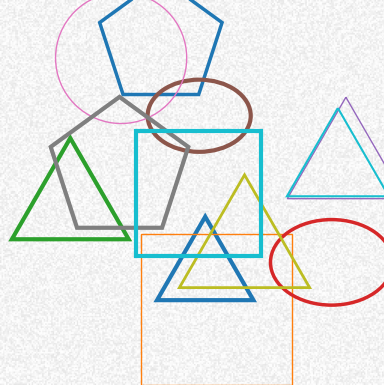[{"shape": "triangle", "thickness": 3, "radius": 0.72, "center": [0.533, 0.293]}, {"shape": "pentagon", "thickness": 2.5, "radius": 0.84, "center": [0.418, 0.89]}, {"shape": "square", "thickness": 1, "radius": 0.98, "center": [0.562, 0.195]}, {"shape": "triangle", "thickness": 3, "radius": 0.88, "center": [0.183, 0.466]}, {"shape": "oval", "thickness": 2.5, "radius": 0.79, "center": [0.861, 0.319]}, {"shape": "triangle", "thickness": 1, "radius": 0.88, "center": [0.898, 0.572]}, {"shape": "oval", "thickness": 3, "radius": 0.67, "center": [0.517, 0.699]}, {"shape": "circle", "thickness": 1, "radius": 0.85, "center": [0.315, 0.849]}, {"shape": "pentagon", "thickness": 3, "radius": 0.94, "center": [0.31, 0.56]}, {"shape": "triangle", "thickness": 2, "radius": 0.98, "center": [0.635, 0.351]}, {"shape": "triangle", "thickness": 1.5, "radius": 0.76, "center": [0.878, 0.567]}, {"shape": "square", "thickness": 3, "radius": 0.82, "center": [0.516, 0.497]}]